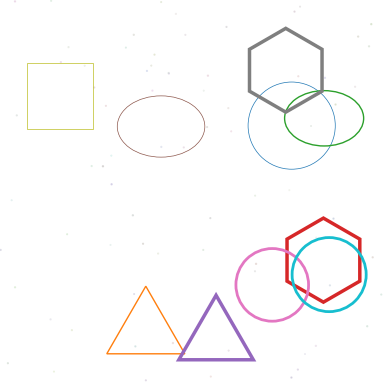[{"shape": "circle", "thickness": 0.5, "radius": 0.57, "center": [0.758, 0.674]}, {"shape": "triangle", "thickness": 1, "radius": 0.59, "center": [0.379, 0.14]}, {"shape": "oval", "thickness": 1, "radius": 0.51, "center": [0.842, 0.693]}, {"shape": "hexagon", "thickness": 2.5, "radius": 0.55, "center": [0.84, 0.324]}, {"shape": "triangle", "thickness": 2.5, "radius": 0.56, "center": [0.561, 0.121]}, {"shape": "oval", "thickness": 0.5, "radius": 0.57, "center": [0.418, 0.671]}, {"shape": "circle", "thickness": 2, "radius": 0.47, "center": [0.707, 0.26]}, {"shape": "hexagon", "thickness": 2.5, "radius": 0.54, "center": [0.742, 0.818]}, {"shape": "square", "thickness": 0.5, "radius": 0.43, "center": [0.157, 0.75]}, {"shape": "circle", "thickness": 2, "radius": 0.48, "center": [0.855, 0.287]}]